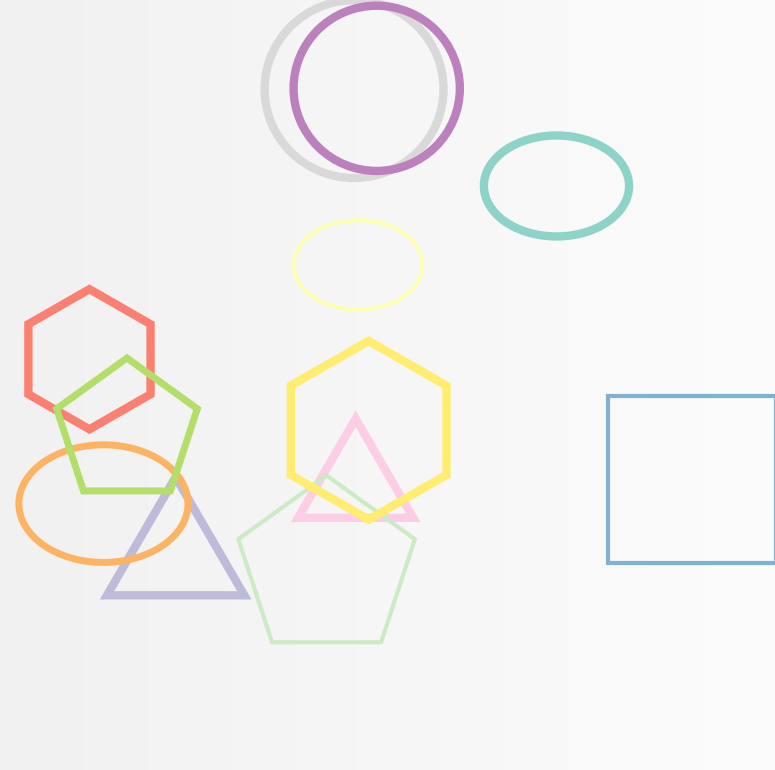[{"shape": "oval", "thickness": 3, "radius": 0.47, "center": [0.718, 0.758]}, {"shape": "oval", "thickness": 1.5, "radius": 0.41, "center": [0.462, 0.656]}, {"shape": "triangle", "thickness": 3, "radius": 0.51, "center": [0.227, 0.278]}, {"shape": "hexagon", "thickness": 3, "radius": 0.46, "center": [0.115, 0.533]}, {"shape": "square", "thickness": 1.5, "radius": 0.54, "center": [0.892, 0.377]}, {"shape": "oval", "thickness": 2.5, "radius": 0.55, "center": [0.133, 0.346]}, {"shape": "pentagon", "thickness": 2.5, "radius": 0.48, "center": [0.164, 0.44]}, {"shape": "triangle", "thickness": 3, "radius": 0.43, "center": [0.459, 0.37]}, {"shape": "circle", "thickness": 3, "radius": 0.58, "center": [0.457, 0.884]}, {"shape": "circle", "thickness": 3, "radius": 0.54, "center": [0.486, 0.885]}, {"shape": "pentagon", "thickness": 1.5, "radius": 0.6, "center": [0.421, 0.263]}, {"shape": "hexagon", "thickness": 3, "radius": 0.58, "center": [0.476, 0.441]}]